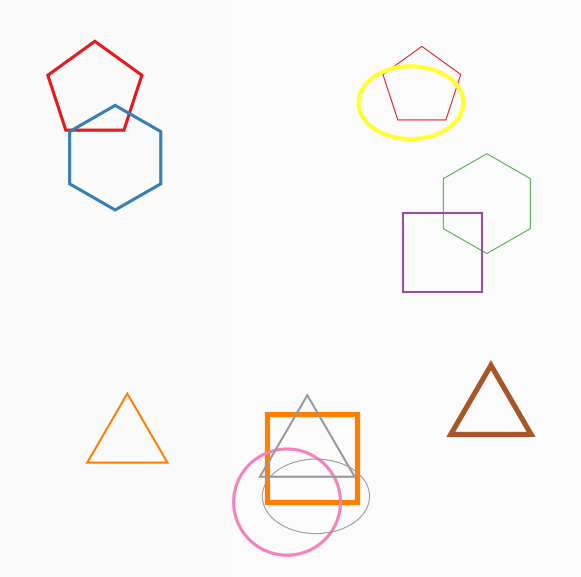[{"shape": "pentagon", "thickness": 1.5, "radius": 0.43, "center": [0.163, 0.843]}, {"shape": "pentagon", "thickness": 0.5, "radius": 0.35, "center": [0.726, 0.848]}, {"shape": "hexagon", "thickness": 1.5, "radius": 0.45, "center": [0.198, 0.726]}, {"shape": "hexagon", "thickness": 0.5, "radius": 0.43, "center": [0.838, 0.647]}, {"shape": "square", "thickness": 1, "radius": 0.34, "center": [0.761, 0.562]}, {"shape": "square", "thickness": 2.5, "radius": 0.38, "center": [0.537, 0.206]}, {"shape": "triangle", "thickness": 1, "radius": 0.4, "center": [0.219, 0.238]}, {"shape": "oval", "thickness": 2, "radius": 0.45, "center": [0.707, 0.821]}, {"shape": "triangle", "thickness": 2.5, "radius": 0.4, "center": [0.845, 0.287]}, {"shape": "circle", "thickness": 1.5, "radius": 0.46, "center": [0.494, 0.13]}, {"shape": "triangle", "thickness": 1, "radius": 0.47, "center": [0.529, 0.221]}, {"shape": "oval", "thickness": 0.5, "radius": 0.46, "center": [0.544, 0.14]}]